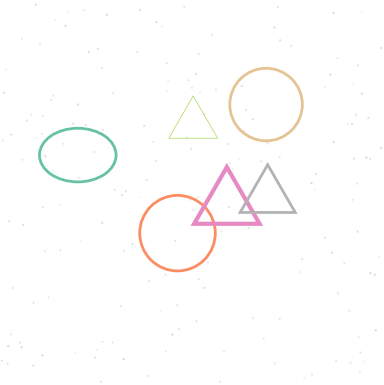[{"shape": "oval", "thickness": 2, "radius": 0.5, "center": [0.202, 0.597]}, {"shape": "circle", "thickness": 2, "radius": 0.49, "center": [0.461, 0.394]}, {"shape": "triangle", "thickness": 3, "radius": 0.49, "center": [0.589, 0.468]}, {"shape": "triangle", "thickness": 0.5, "radius": 0.37, "center": [0.502, 0.678]}, {"shape": "circle", "thickness": 2, "radius": 0.47, "center": [0.691, 0.728]}, {"shape": "triangle", "thickness": 2, "radius": 0.41, "center": [0.695, 0.49]}]